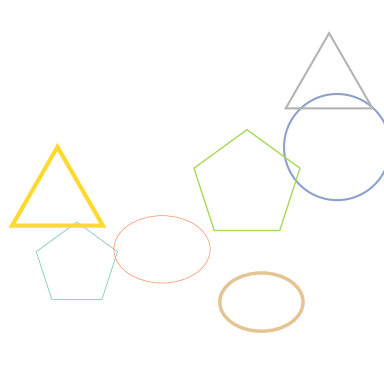[{"shape": "pentagon", "thickness": 0.5, "radius": 0.55, "center": [0.2, 0.312]}, {"shape": "oval", "thickness": 0.5, "radius": 0.62, "center": [0.421, 0.352]}, {"shape": "circle", "thickness": 1.5, "radius": 0.69, "center": [0.876, 0.618]}, {"shape": "pentagon", "thickness": 1, "radius": 0.72, "center": [0.641, 0.518]}, {"shape": "triangle", "thickness": 3, "radius": 0.68, "center": [0.149, 0.482]}, {"shape": "oval", "thickness": 2.5, "radius": 0.54, "center": [0.679, 0.215]}, {"shape": "triangle", "thickness": 1.5, "radius": 0.65, "center": [0.855, 0.784]}]